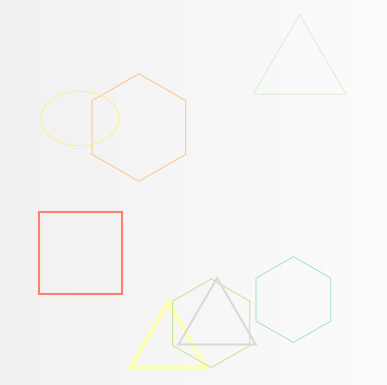[{"shape": "hexagon", "thickness": 0.5, "radius": 0.56, "center": [0.757, 0.222]}, {"shape": "triangle", "thickness": 3, "radius": 0.56, "center": [0.434, 0.102]}, {"shape": "square", "thickness": 1.5, "radius": 0.53, "center": [0.208, 0.343]}, {"shape": "hexagon", "thickness": 0.5, "radius": 0.7, "center": [0.359, 0.669]}, {"shape": "hexagon", "thickness": 0.5, "radius": 0.58, "center": [0.545, 0.16]}, {"shape": "triangle", "thickness": 1.5, "radius": 0.58, "center": [0.56, 0.163]}, {"shape": "triangle", "thickness": 0.5, "radius": 0.69, "center": [0.773, 0.824]}, {"shape": "oval", "thickness": 0.5, "radius": 0.5, "center": [0.206, 0.692]}]